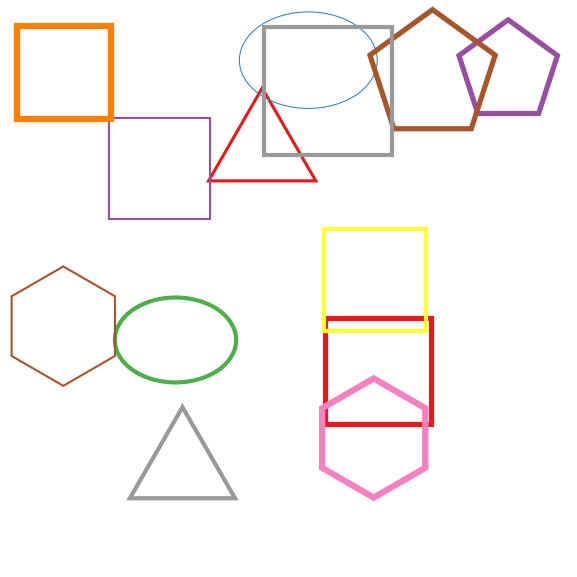[{"shape": "triangle", "thickness": 1.5, "radius": 0.54, "center": [0.454, 0.739]}, {"shape": "square", "thickness": 2.5, "radius": 0.46, "center": [0.655, 0.357]}, {"shape": "oval", "thickness": 0.5, "radius": 0.6, "center": [0.534, 0.895]}, {"shape": "oval", "thickness": 2, "radius": 0.53, "center": [0.304, 0.41]}, {"shape": "pentagon", "thickness": 2.5, "radius": 0.45, "center": [0.88, 0.875]}, {"shape": "square", "thickness": 1, "radius": 0.44, "center": [0.276, 0.707]}, {"shape": "square", "thickness": 3, "radius": 0.4, "center": [0.111, 0.874]}, {"shape": "square", "thickness": 2, "radius": 0.44, "center": [0.65, 0.514]}, {"shape": "pentagon", "thickness": 2.5, "radius": 0.57, "center": [0.749, 0.868]}, {"shape": "hexagon", "thickness": 1, "radius": 0.52, "center": [0.11, 0.434]}, {"shape": "hexagon", "thickness": 3, "radius": 0.52, "center": [0.647, 0.241]}, {"shape": "triangle", "thickness": 2, "radius": 0.53, "center": [0.316, 0.189]}, {"shape": "square", "thickness": 2, "radius": 0.55, "center": [0.567, 0.842]}]